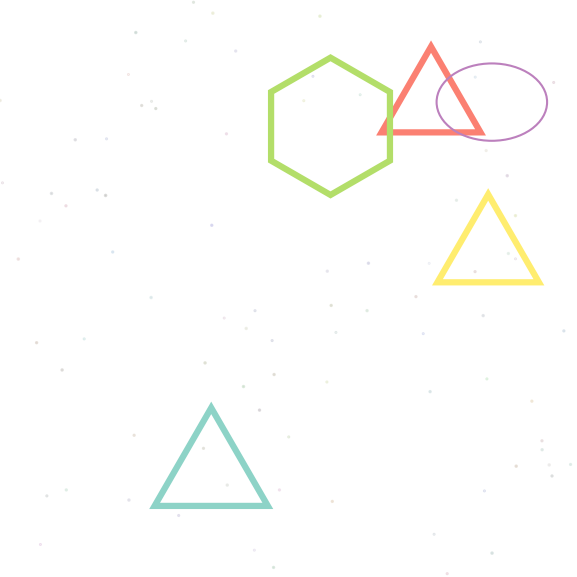[{"shape": "triangle", "thickness": 3, "radius": 0.57, "center": [0.366, 0.18]}, {"shape": "triangle", "thickness": 3, "radius": 0.49, "center": [0.746, 0.819]}, {"shape": "hexagon", "thickness": 3, "radius": 0.59, "center": [0.572, 0.78]}, {"shape": "oval", "thickness": 1, "radius": 0.48, "center": [0.852, 0.822]}, {"shape": "triangle", "thickness": 3, "radius": 0.51, "center": [0.845, 0.561]}]